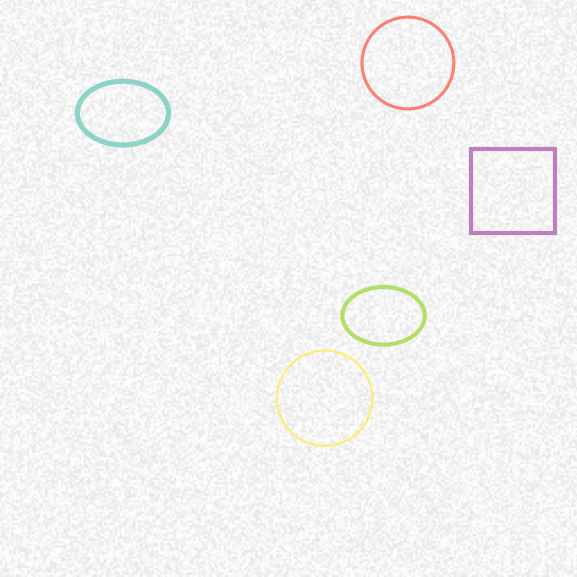[{"shape": "oval", "thickness": 2.5, "radius": 0.39, "center": [0.213, 0.803]}, {"shape": "circle", "thickness": 1.5, "radius": 0.4, "center": [0.706, 0.89]}, {"shape": "oval", "thickness": 2, "radius": 0.36, "center": [0.664, 0.452]}, {"shape": "square", "thickness": 2, "radius": 0.36, "center": [0.888, 0.668]}, {"shape": "circle", "thickness": 1, "radius": 0.41, "center": [0.562, 0.309]}]